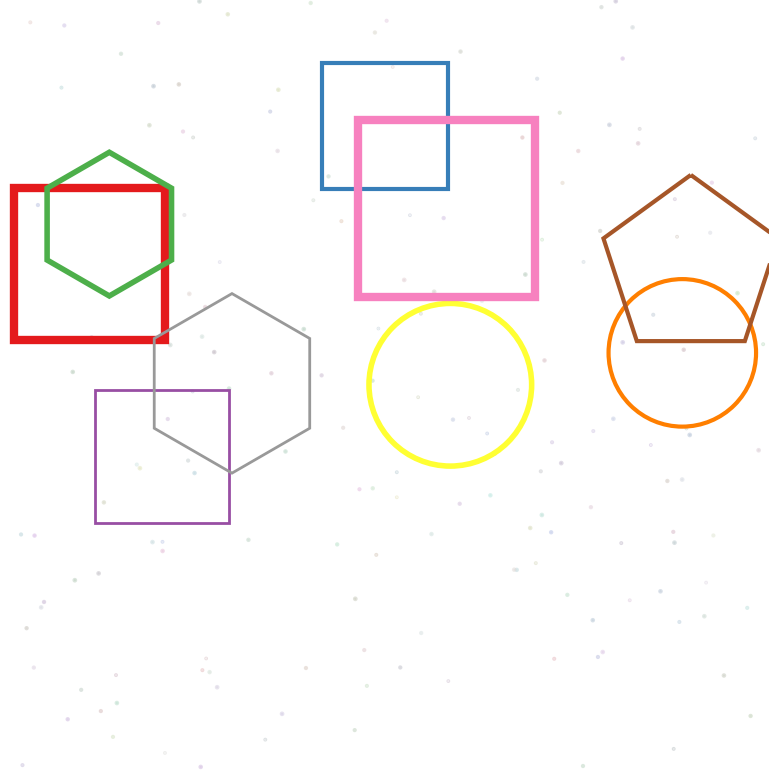[{"shape": "square", "thickness": 3, "radius": 0.49, "center": [0.116, 0.657]}, {"shape": "square", "thickness": 1.5, "radius": 0.41, "center": [0.5, 0.836]}, {"shape": "hexagon", "thickness": 2, "radius": 0.47, "center": [0.142, 0.709]}, {"shape": "square", "thickness": 1, "radius": 0.43, "center": [0.21, 0.407]}, {"shape": "circle", "thickness": 1.5, "radius": 0.48, "center": [0.886, 0.542]}, {"shape": "circle", "thickness": 2, "radius": 0.53, "center": [0.585, 0.5]}, {"shape": "pentagon", "thickness": 1.5, "radius": 0.6, "center": [0.897, 0.654]}, {"shape": "square", "thickness": 3, "radius": 0.58, "center": [0.58, 0.729]}, {"shape": "hexagon", "thickness": 1, "radius": 0.58, "center": [0.301, 0.502]}]